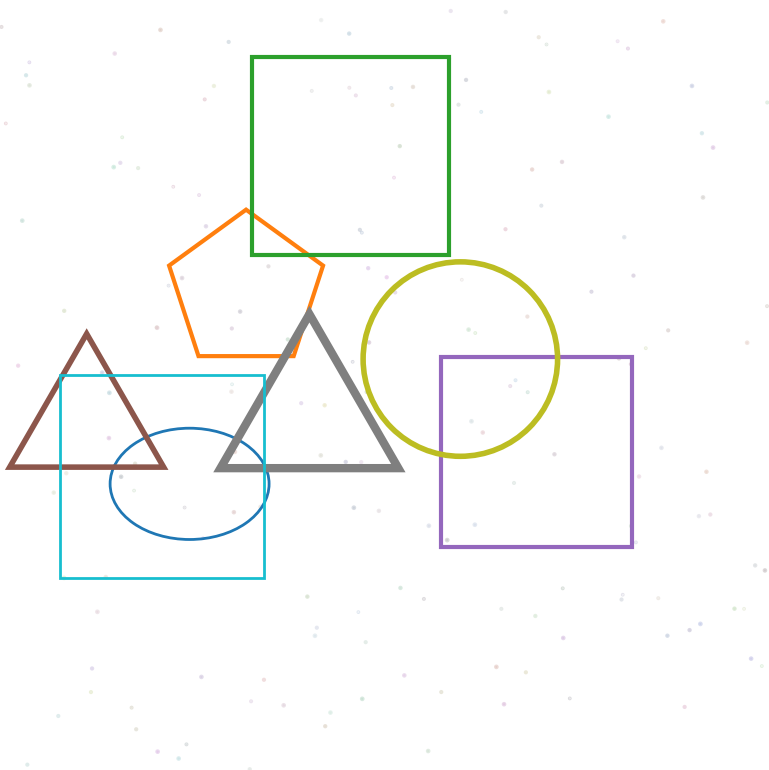[{"shape": "oval", "thickness": 1, "radius": 0.52, "center": [0.246, 0.372]}, {"shape": "pentagon", "thickness": 1.5, "radius": 0.53, "center": [0.32, 0.623]}, {"shape": "square", "thickness": 1.5, "radius": 0.64, "center": [0.455, 0.797]}, {"shape": "square", "thickness": 1.5, "radius": 0.62, "center": [0.697, 0.413]}, {"shape": "triangle", "thickness": 2, "radius": 0.58, "center": [0.113, 0.451]}, {"shape": "triangle", "thickness": 3, "radius": 0.67, "center": [0.402, 0.459]}, {"shape": "circle", "thickness": 2, "radius": 0.63, "center": [0.598, 0.534]}, {"shape": "square", "thickness": 1, "radius": 0.66, "center": [0.211, 0.381]}]